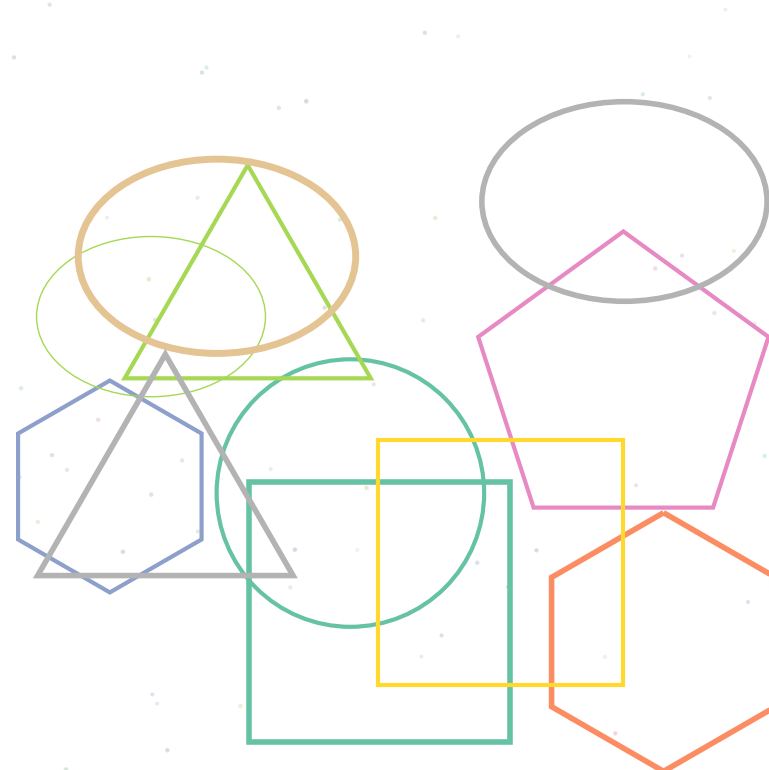[{"shape": "square", "thickness": 2, "radius": 0.85, "center": [0.493, 0.206]}, {"shape": "circle", "thickness": 1.5, "radius": 0.87, "center": [0.455, 0.36]}, {"shape": "hexagon", "thickness": 2, "radius": 0.84, "center": [0.862, 0.166]}, {"shape": "hexagon", "thickness": 1.5, "radius": 0.69, "center": [0.143, 0.368]}, {"shape": "pentagon", "thickness": 1.5, "radius": 0.99, "center": [0.81, 0.501]}, {"shape": "triangle", "thickness": 1.5, "radius": 0.92, "center": [0.322, 0.601]}, {"shape": "oval", "thickness": 0.5, "radius": 0.74, "center": [0.196, 0.589]}, {"shape": "square", "thickness": 1.5, "radius": 0.79, "center": [0.65, 0.27]}, {"shape": "oval", "thickness": 2.5, "radius": 0.9, "center": [0.282, 0.667]}, {"shape": "triangle", "thickness": 2, "radius": 0.96, "center": [0.215, 0.348]}, {"shape": "oval", "thickness": 2, "radius": 0.93, "center": [0.811, 0.738]}]